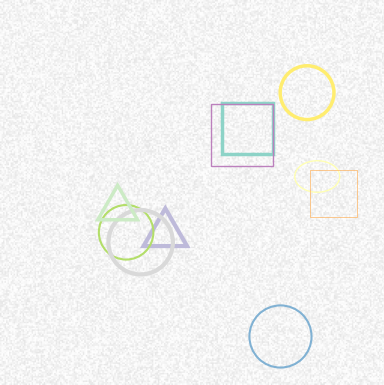[{"shape": "square", "thickness": 2.5, "radius": 0.33, "center": [0.643, 0.667]}, {"shape": "oval", "thickness": 1, "radius": 0.29, "center": [0.824, 0.542]}, {"shape": "triangle", "thickness": 3, "radius": 0.33, "center": [0.429, 0.393]}, {"shape": "circle", "thickness": 1.5, "radius": 0.4, "center": [0.728, 0.126]}, {"shape": "square", "thickness": 0.5, "radius": 0.31, "center": [0.866, 0.496]}, {"shape": "circle", "thickness": 1.5, "radius": 0.35, "center": [0.328, 0.397]}, {"shape": "circle", "thickness": 3, "radius": 0.42, "center": [0.365, 0.371]}, {"shape": "square", "thickness": 1, "radius": 0.4, "center": [0.628, 0.649]}, {"shape": "triangle", "thickness": 2.5, "radius": 0.3, "center": [0.306, 0.459]}, {"shape": "circle", "thickness": 2.5, "radius": 0.35, "center": [0.798, 0.759]}]